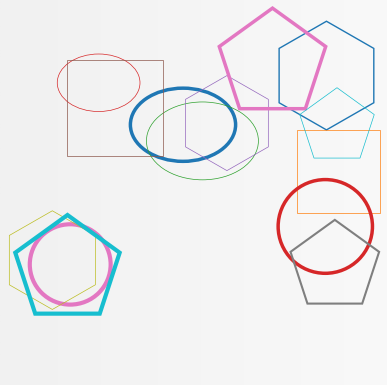[{"shape": "oval", "thickness": 2.5, "radius": 0.68, "center": [0.472, 0.676]}, {"shape": "hexagon", "thickness": 1, "radius": 0.71, "center": [0.842, 0.804]}, {"shape": "square", "thickness": 0.5, "radius": 0.53, "center": [0.873, 0.554]}, {"shape": "oval", "thickness": 0.5, "radius": 0.72, "center": [0.522, 0.634]}, {"shape": "circle", "thickness": 2.5, "radius": 0.61, "center": [0.839, 0.412]}, {"shape": "oval", "thickness": 0.5, "radius": 0.53, "center": [0.255, 0.785]}, {"shape": "hexagon", "thickness": 0.5, "radius": 0.62, "center": [0.586, 0.68]}, {"shape": "square", "thickness": 0.5, "radius": 0.62, "center": [0.297, 0.72]}, {"shape": "circle", "thickness": 3, "radius": 0.52, "center": [0.181, 0.313]}, {"shape": "pentagon", "thickness": 2.5, "radius": 0.72, "center": [0.703, 0.834]}, {"shape": "pentagon", "thickness": 1.5, "radius": 0.6, "center": [0.864, 0.309]}, {"shape": "hexagon", "thickness": 0.5, "radius": 0.64, "center": [0.135, 0.324]}, {"shape": "pentagon", "thickness": 3, "radius": 0.71, "center": [0.174, 0.3]}, {"shape": "pentagon", "thickness": 0.5, "radius": 0.51, "center": [0.87, 0.671]}]